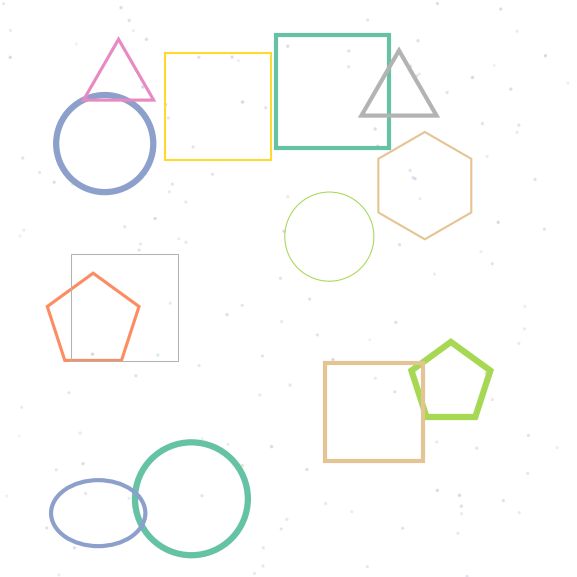[{"shape": "circle", "thickness": 3, "radius": 0.49, "center": [0.331, 0.135]}, {"shape": "square", "thickness": 2, "radius": 0.49, "center": [0.576, 0.841]}, {"shape": "pentagon", "thickness": 1.5, "radius": 0.42, "center": [0.161, 0.443]}, {"shape": "circle", "thickness": 3, "radius": 0.42, "center": [0.181, 0.751]}, {"shape": "oval", "thickness": 2, "radius": 0.41, "center": [0.17, 0.111]}, {"shape": "triangle", "thickness": 1.5, "radius": 0.35, "center": [0.205, 0.861]}, {"shape": "pentagon", "thickness": 3, "radius": 0.36, "center": [0.781, 0.335]}, {"shape": "circle", "thickness": 0.5, "radius": 0.39, "center": [0.57, 0.589]}, {"shape": "square", "thickness": 1, "radius": 0.46, "center": [0.377, 0.815]}, {"shape": "hexagon", "thickness": 1, "radius": 0.46, "center": [0.736, 0.678]}, {"shape": "square", "thickness": 2, "radius": 0.43, "center": [0.647, 0.286]}, {"shape": "triangle", "thickness": 2, "radius": 0.38, "center": [0.691, 0.837]}, {"shape": "square", "thickness": 0.5, "radius": 0.46, "center": [0.215, 0.467]}]